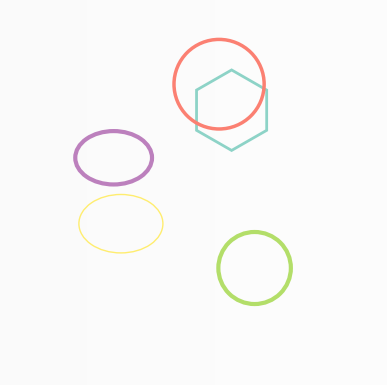[{"shape": "hexagon", "thickness": 2, "radius": 0.52, "center": [0.598, 0.714]}, {"shape": "circle", "thickness": 2.5, "radius": 0.58, "center": [0.565, 0.781]}, {"shape": "circle", "thickness": 3, "radius": 0.47, "center": [0.657, 0.304]}, {"shape": "oval", "thickness": 3, "radius": 0.5, "center": [0.293, 0.59]}, {"shape": "oval", "thickness": 1, "radius": 0.54, "center": [0.312, 0.419]}]